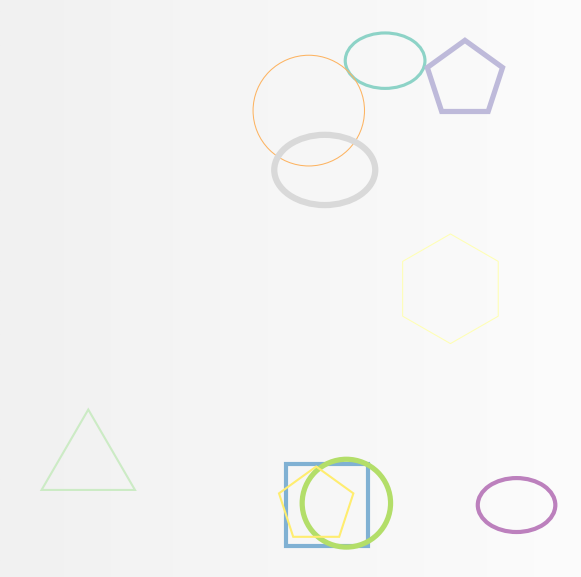[{"shape": "oval", "thickness": 1.5, "radius": 0.34, "center": [0.663, 0.894]}, {"shape": "hexagon", "thickness": 0.5, "radius": 0.47, "center": [0.775, 0.499]}, {"shape": "pentagon", "thickness": 2.5, "radius": 0.34, "center": [0.8, 0.861]}, {"shape": "square", "thickness": 2, "radius": 0.35, "center": [0.562, 0.124]}, {"shape": "circle", "thickness": 0.5, "radius": 0.48, "center": [0.531, 0.808]}, {"shape": "circle", "thickness": 2.5, "radius": 0.38, "center": [0.596, 0.128]}, {"shape": "oval", "thickness": 3, "radius": 0.43, "center": [0.559, 0.705]}, {"shape": "oval", "thickness": 2, "radius": 0.33, "center": [0.889, 0.125]}, {"shape": "triangle", "thickness": 1, "radius": 0.46, "center": [0.152, 0.197]}, {"shape": "pentagon", "thickness": 1, "radius": 0.34, "center": [0.544, 0.124]}]